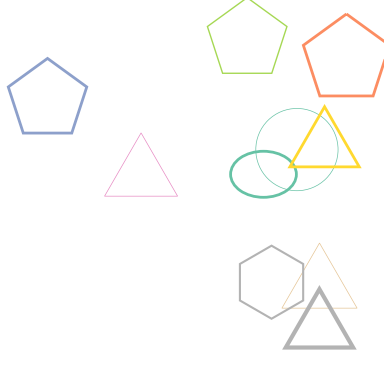[{"shape": "oval", "thickness": 2, "radius": 0.43, "center": [0.684, 0.547]}, {"shape": "circle", "thickness": 0.5, "radius": 0.53, "center": [0.771, 0.611]}, {"shape": "pentagon", "thickness": 2, "radius": 0.59, "center": [0.9, 0.846]}, {"shape": "pentagon", "thickness": 2, "radius": 0.54, "center": [0.123, 0.741]}, {"shape": "triangle", "thickness": 0.5, "radius": 0.55, "center": [0.366, 0.545]}, {"shape": "pentagon", "thickness": 1, "radius": 0.54, "center": [0.642, 0.898]}, {"shape": "triangle", "thickness": 2, "radius": 0.52, "center": [0.843, 0.619]}, {"shape": "triangle", "thickness": 0.5, "radius": 0.56, "center": [0.83, 0.256]}, {"shape": "hexagon", "thickness": 1.5, "radius": 0.47, "center": [0.705, 0.267]}, {"shape": "triangle", "thickness": 3, "radius": 0.51, "center": [0.83, 0.148]}]